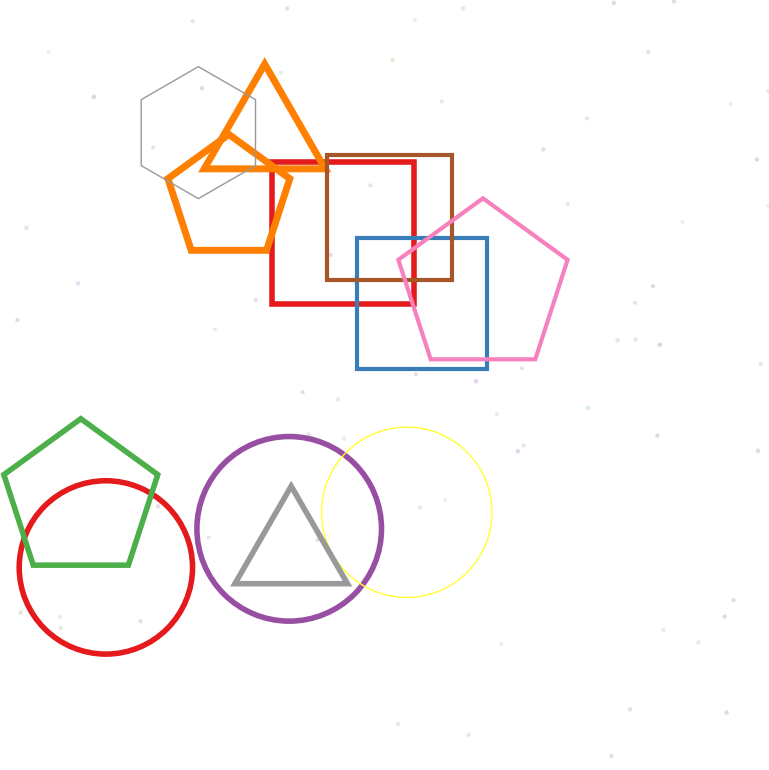[{"shape": "circle", "thickness": 2, "radius": 0.56, "center": [0.138, 0.263]}, {"shape": "square", "thickness": 2, "radius": 0.46, "center": [0.446, 0.697]}, {"shape": "square", "thickness": 1.5, "radius": 0.42, "center": [0.548, 0.606]}, {"shape": "pentagon", "thickness": 2, "radius": 0.53, "center": [0.105, 0.351]}, {"shape": "circle", "thickness": 2, "radius": 0.6, "center": [0.376, 0.313]}, {"shape": "pentagon", "thickness": 2.5, "radius": 0.42, "center": [0.297, 0.742]}, {"shape": "triangle", "thickness": 2.5, "radius": 0.45, "center": [0.344, 0.826]}, {"shape": "circle", "thickness": 0.5, "radius": 0.55, "center": [0.528, 0.335]}, {"shape": "square", "thickness": 1.5, "radius": 0.41, "center": [0.506, 0.717]}, {"shape": "pentagon", "thickness": 1.5, "radius": 0.58, "center": [0.627, 0.627]}, {"shape": "hexagon", "thickness": 0.5, "radius": 0.43, "center": [0.258, 0.828]}, {"shape": "triangle", "thickness": 2, "radius": 0.42, "center": [0.378, 0.284]}]